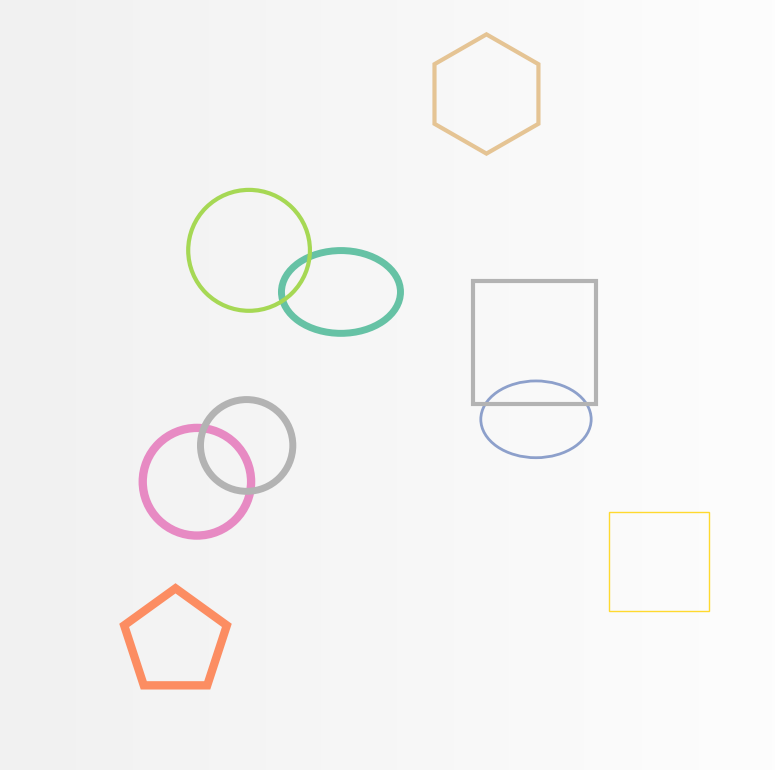[{"shape": "oval", "thickness": 2.5, "radius": 0.38, "center": [0.44, 0.621]}, {"shape": "pentagon", "thickness": 3, "radius": 0.35, "center": [0.226, 0.166]}, {"shape": "oval", "thickness": 1, "radius": 0.36, "center": [0.692, 0.455]}, {"shape": "circle", "thickness": 3, "radius": 0.35, "center": [0.254, 0.374]}, {"shape": "circle", "thickness": 1.5, "radius": 0.39, "center": [0.321, 0.675]}, {"shape": "square", "thickness": 0.5, "radius": 0.32, "center": [0.851, 0.271]}, {"shape": "hexagon", "thickness": 1.5, "radius": 0.39, "center": [0.628, 0.878]}, {"shape": "square", "thickness": 1.5, "radius": 0.4, "center": [0.689, 0.555]}, {"shape": "circle", "thickness": 2.5, "radius": 0.3, "center": [0.318, 0.421]}]